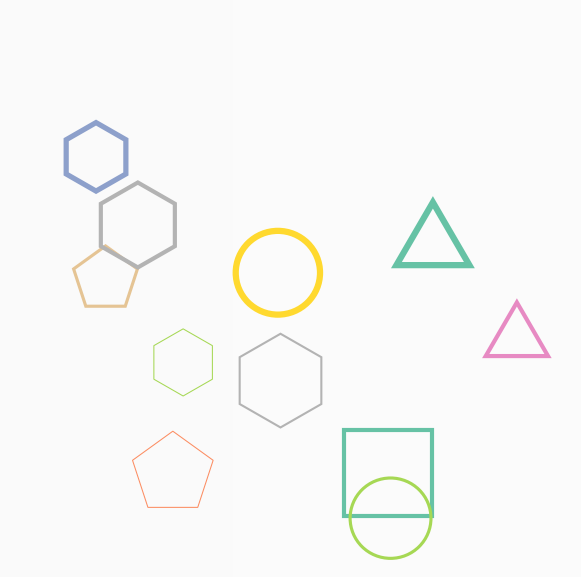[{"shape": "triangle", "thickness": 3, "radius": 0.36, "center": [0.745, 0.576]}, {"shape": "square", "thickness": 2, "radius": 0.38, "center": [0.668, 0.18]}, {"shape": "pentagon", "thickness": 0.5, "radius": 0.36, "center": [0.297, 0.18]}, {"shape": "hexagon", "thickness": 2.5, "radius": 0.3, "center": [0.165, 0.728]}, {"shape": "triangle", "thickness": 2, "radius": 0.31, "center": [0.889, 0.414]}, {"shape": "hexagon", "thickness": 0.5, "radius": 0.29, "center": [0.315, 0.372]}, {"shape": "circle", "thickness": 1.5, "radius": 0.35, "center": [0.672, 0.102]}, {"shape": "circle", "thickness": 3, "radius": 0.36, "center": [0.478, 0.527]}, {"shape": "pentagon", "thickness": 1.5, "radius": 0.29, "center": [0.182, 0.516]}, {"shape": "hexagon", "thickness": 2, "radius": 0.37, "center": [0.237, 0.61]}, {"shape": "hexagon", "thickness": 1, "radius": 0.41, "center": [0.483, 0.34]}]